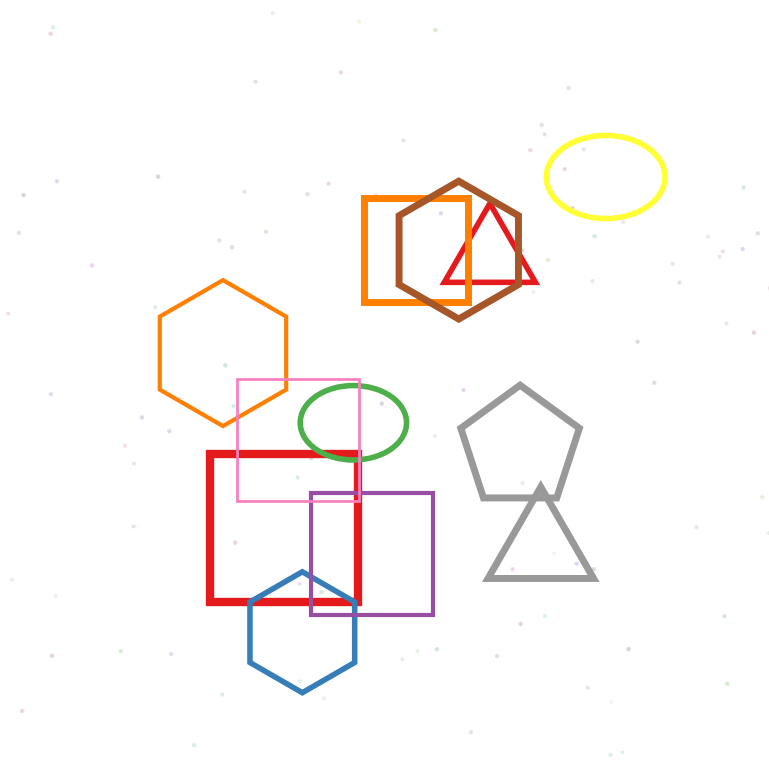[{"shape": "square", "thickness": 3, "radius": 0.48, "center": [0.368, 0.315]}, {"shape": "triangle", "thickness": 2, "radius": 0.34, "center": [0.636, 0.667]}, {"shape": "hexagon", "thickness": 2, "radius": 0.39, "center": [0.393, 0.179]}, {"shape": "oval", "thickness": 2, "radius": 0.35, "center": [0.459, 0.451]}, {"shape": "square", "thickness": 1.5, "radius": 0.4, "center": [0.484, 0.281]}, {"shape": "square", "thickness": 2.5, "radius": 0.34, "center": [0.54, 0.675]}, {"shape": "hexagon", "thickness": 1.5, "radius": 0.47, "center": [0.29, 0.541]}, {"shape": "oval", "thickness": 2, "radius": 0.39, "center": [0.787, 0.77]}, {"shape": "hexagon", "thickness": 2.5, "radius": 0.45, "center": [0.596, 0.675]}, {"shape": "square", "thickness": 1, "radius": 0.39, "center": [0.387, 0.429]}, {"shape": "triangle", "thickness": 2.5, "radius": 0.4, "center": [0.702, 0.288]}, {"shape": "pentagon", "thickness": 2.5, "radius": 0.4, "center": [0.675, 0.419]}]